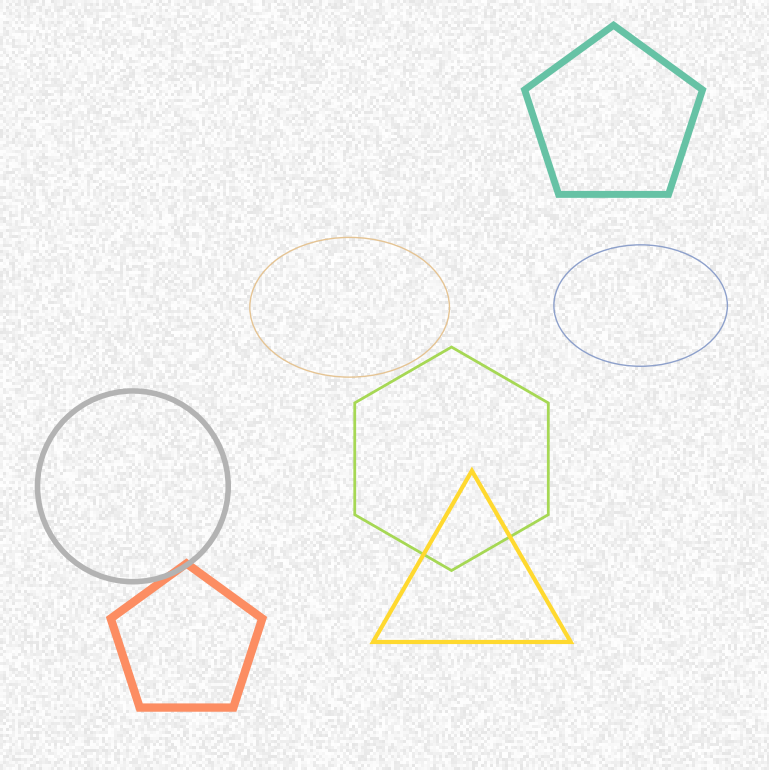[{"shape": "pentagon", "thickness": 2.5, "radius": 0.61, "center": [0.797, 0.846]}, {"shape": "pentagon", "thickness": 3, "radius": 0.52, "center": [0.242, 0.165]}, {"shape": "oval", "thickness": 0.5, "radius": 0.56, "center": [0.832, 0.603]}, {"shape": "hexagon", "thickness": 1, "radius": 0.73, "center": [0.586, 0.404]}, {"shape": "triangle", "thickness": 1.5, "radius": 0.74, "center": [0.613, 0.24]}, {"shape": "oval", "thickness": 0.5, "radius": 0.65, "center": [0.454, 0.601]}, {"shape": "circle", "thickness": 2, "radius": 0.62, "center": [0.173, 0.368]}]